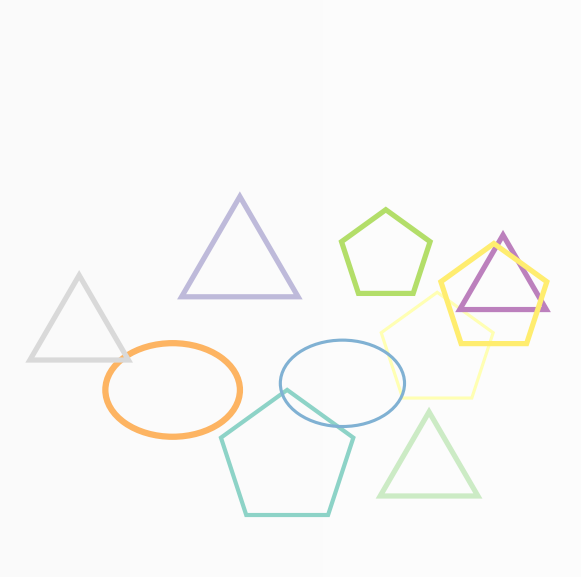[{"shape": "pentagon", "thickness": 2, "radius": 0.6, "center": [0.494, 0.204]}, {"shape": "pentagon", "thickness": 1.5, "radius": 0.51, "center": [0.752, 0.392]}, {"shape": "triangle", "thickness": 2.5, "radius": 0.58, "center": [0.413, 0.543]}, {"shape": "oval", "thickness": 1.5, "radius": 0.53, "center": [0.589, 0.335]}, {"shape": "oval", "thickness": 3, "radius": 0.58, "center": [0.297, 0.324]}, {"shape": "pentagon", "thickness": 2.5, "radius": 0.4, "center": [0.664, 0.556]}, {"shape": "triangle", "thickness": 2.5, "radius": 0.49, "center": [0.136, 0.425]}, {"shape": "triangle", "thickness": 2.5, "radius": 0.43, "center": [0.865, 0.506]}, {"shape": "triangle", "thickness": 2.5, "radius": 0.49, "center": [0.738, 0.189]}, {"shape": "pentagon", "thickness": 2.5, "radius": 0.48, "center": [0.85, 0.482]}]